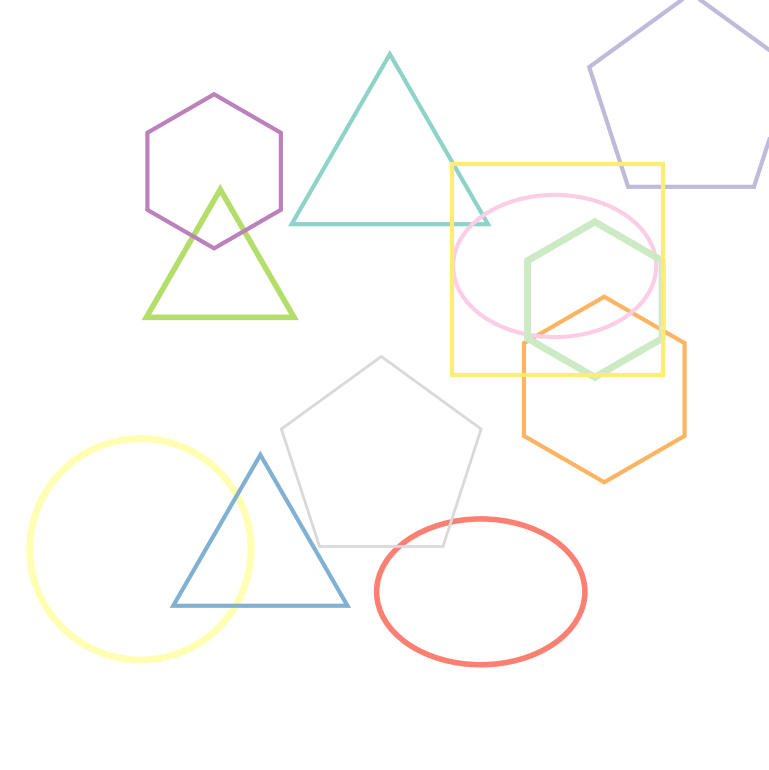[{"shape": "triangle", "thickness": 1.5, "radius": 0.74, "center": [0.506, 0.782]}, {"shape": "circle", "thickness": 2.5, "radius": 0.72, "center": [0.182, 0.287]}, {"shape": "pentagon", "thickness": 1.5, "radius": 0.7, "center": [0.897, 0.87]}, {"shape": "oval", "thickness": 2, "radius": 0.68, "center": [0.624, 0.231]}, {"shape": "triangle", "thickness": 1.5, "radius": 0.65, "center": [0.338, 0.279]}, {"shape": "hexagon", "thickness": 1.5, "radius": 0.6, "center": [0.785, 0.494]}, {"shape": "triangle", "thickness": 2, "radius": 0.55, "center": [0.286, 0.643]}, {"shape": "oval", "thickness": 1.5, "radius": 0.66, "center": [0.72, 0.655]}, {"shape": "pentagon", "thickness": 1, "radius": 0.68, "center": [0.495, 0.401]}, {"shape": "hexagon", "thickness": 1.5, "radius": 0.5, "center": [0.278, 0.778]}, {"shape": "hexagon", "thickness": 2.5, "radius": 0.5, "center": [0.773, 0.611]}, {"shape": "square", "thickness": 1.5, "radius": 0.68, "center": [0.725, 0.65]}]